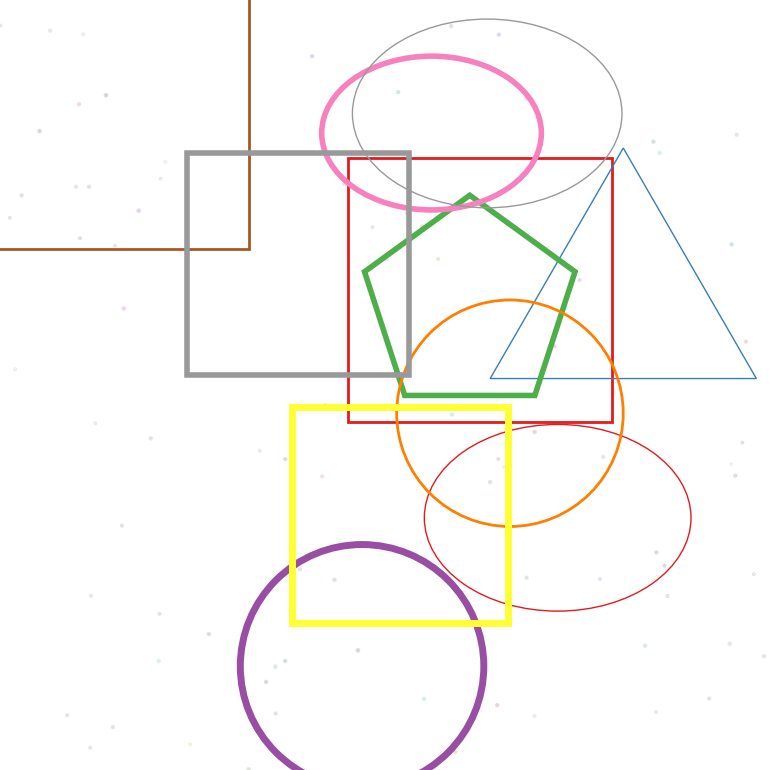[{"shape": "oval", "thickness": 0.5, "radius": 0.87, "center": [0.724, 0.328]}, {"shape": "square", "thickness": 1, "radius": 0.86, "center": [0.623, 0.624]}, {"shape": "triangle", "thickness": 0.5, "radius": 1.0, "center": [0.809, 0.608]}, {"shape": "pentagon", "thickness": 2, "radius": 0.72, "center": [0.61, 0.603]}, {"shape": "circle", "thickness": 2.5, "radius": 0.79, "center": [0.47, 0.135]}, {"shape": "circle", "thickness": 1, "radius": 0.74, "center": [0.662, 0.463]}, {"shape": "square", "thickness": 2.5, "radius": 0.7, "center": [0.519, 0.331]}, {"shape": "square", "thickness": 1, "radius": 0.84, "center": [0.154, 0.846]}, {"shape": "oval", "thickness": 2, "radius": 0.71, "center": [0.56, 0.827]}, {"shape": "oval", "thickness": 0.5, "radius": 0.88, "center": [0.633, 0.853]}, {"shape": "square", "thickness": 2, "radius": 0.72, "center": [0.387, 0.657]}]